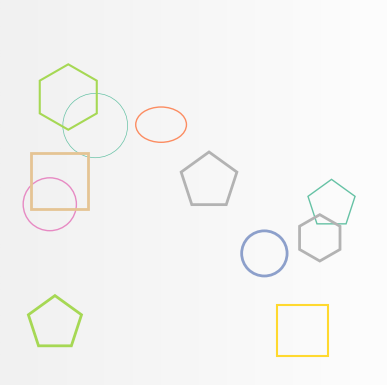[{"shape": "circle", "thickness": 0.5, "radius": 0.42, "center": [0.246, 0.674]}, {"shape": "pentagon", "thickness": 1, "radius": 0.32, "center": [0.856, 0.47]}, {"shape": "oval", "thickness": 1, "radius": 0.33, "center": [0.416, 0.676]}, {"shape": "circle", "thickness": 2, "radius": 0.29, "center": [0.682, 0.342]}, {"shape": "circle", "thickness": 1, "radius": 0.34, "center": [0.128, 0.469]}, {"shape": "hexagon", "thickness": 1.5, "radius": 0.42, "center": [0.176, 0.748]}, {"shape": "pentagon", "thickness": 2, "radius": 0.36, "center": [0.142, 0.16]}, {"shape": "square", "thickness": 1.5, "radius": 0.33, "center": [0.781, 0.142]}, {"shape": "square", "thickness": 2, "radius": 0.36, "center": [0.153, 0.529]}, {"shape": "pentagon", "thickness": 2, "radius": 0.38, "center": [0.539, 0.53]}, {"shape": "hexagon", "thickness": 2, "radius": 0.3, "center": [0.825, 0.382]}]